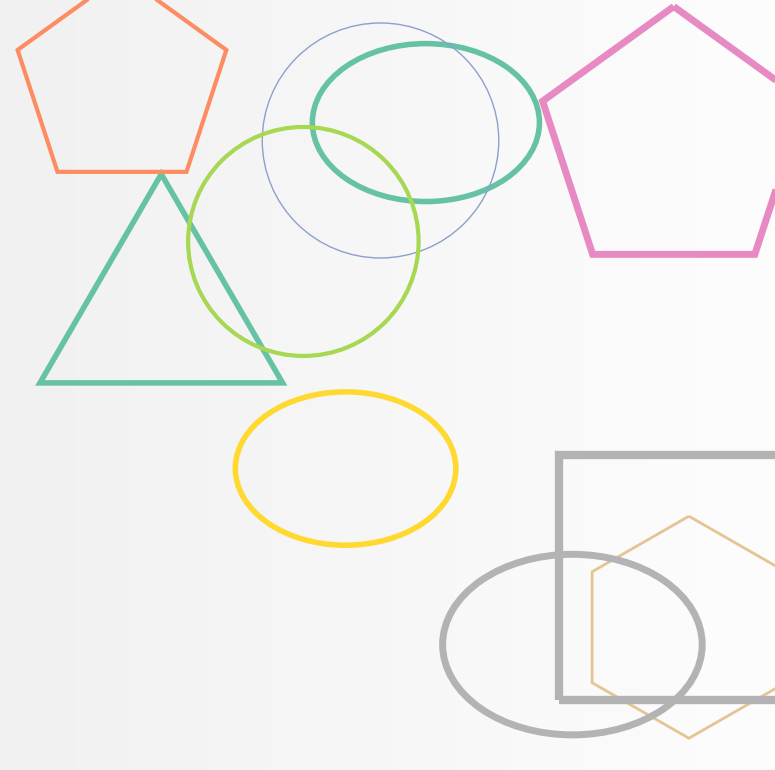[{"shape": "oval", "thickness": 2, "radius": 0.73, "center": [0.55, 0.841]}, {"shape": "triangle", "thickness": 2, "radius": 0.9, "center": [0.208, 0.593]}, {"shape": "pentagon", "thickness": 1.5, "radius": 0.71, "center": [0.157, 0.891]}, {"shape": "circle", "thickness": 0.5, "radius": 0.76, "center": [0.491, 0.818]}, {"shape": "pentagon", "thickness": 2.5, "radius": 0.89, "center": [0.869, 0.814]}, {"shape": "circle", "thickness": 1.5, "radius": 0.74, "center": [0.391, 0.686]}, {"shape": "oval", "thickness": 2, "radius": 0.71, "center": [0.446, 0.391]}, {"shape": "hexagon", "thickness": 1, "radius": 0.72, "center": [0.889, 0.185]}, {"shape": "oval", "thickness": 2.5, "radius": 0.84, "center": [0.739, 0.163]}, {"shape": "square", "thickness": 3, "radius": 0.79, "center": [0.881, 0.25]}]